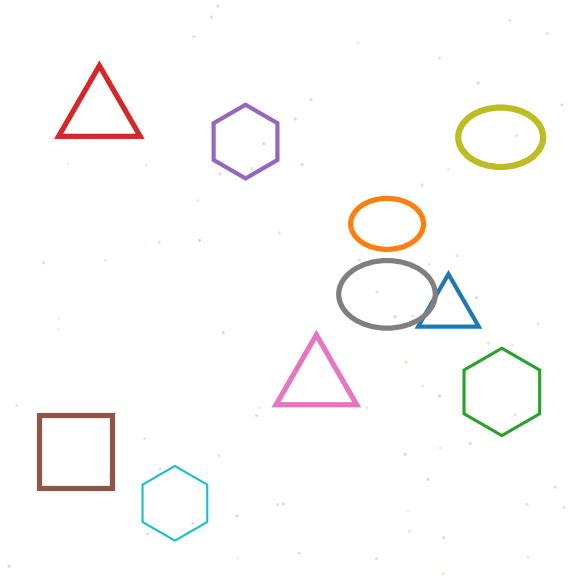[{"shape": "triangle", "thickness": 2, "radius": 0.3, "center": [0.777, 0.464]}, {"shape": "oval", "thickness": 2.5, "radius": 0.32, "center": [0.67, 0.612]}, {"shape": "hexagon", "thickness": 1.5, "radius": 0.38, "center": [0.869, 0.32]}, {"shape": "triangle", "thickness": 2.5, "radius": 0.41, "center": [0.172, 0.804]}, {"shape": "hexagon", "thickness": 2, "radius": 0.32, "center": [0.425, 0.754]}, {"shape": "square", "thickness": 2.5, "radius": 0.31, "center": [0.131, 0.217]}, {"shape": "triangle", "thickness": 2.5, "radius": 0.4, "center": [0.548, 0.339]}, {"shape": "oval", "thickness": 2.5, "radius": 0.42, "center": [0.67, 0.489]}, {"shape": "oval", "thickness": 3, "radius": 0.37, "center": [0.867, 0.761]}, {"shape": "hexagon", "thickness": 1, "radius": 0.32, "center": [0.303, 0.128]}]